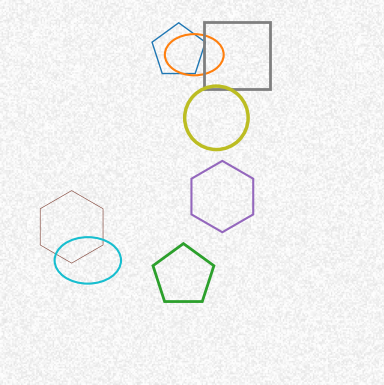[{"shape": "pentagon", "thickness": 1, "radius": 0.36, "center": [0.464, 0.868]}, {"shape": "oval", "thickness": 1.5, "radius": 0.38, "center": [0.505, 0.858]}, {"shape": "pentagon", "thickness": 2, "radius": 0.42, "center": [0.476, 0.284]}, {"shape": "hexagon", "thickness": 1.5, "radius": 0.46, "center": [0.578, 0.489]}, {"shape": "hexagon", "thickness": 0.5, "radius": 0.47, "center": [0.186, 0.411]}, {"shape": "square", "thickness": 2, "radius": 0.43, "center": [0.615, 0.856]}, {"shape": "circle", "thickness": 2.5, "radius": 0.41, "center": [0.562, 0.694]}, {"shape": "oval", "thickness": 1.5, "radius": 0.43, "center": [0.228, 0.324]}]